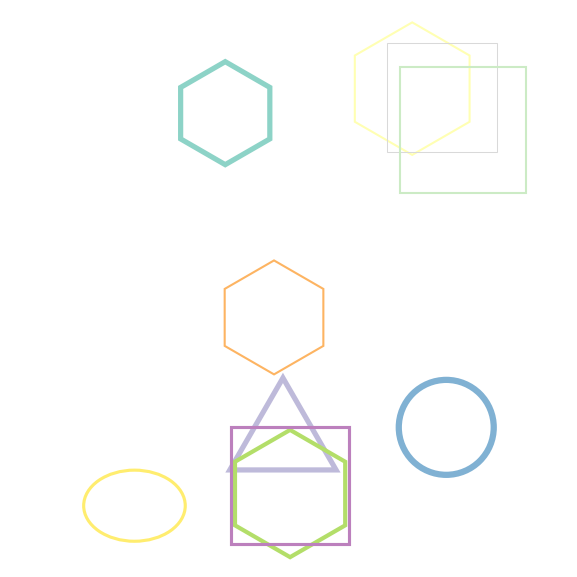[{"shape": "hexagon", "thickness": 2.5, "radius": 0.45, "center": [0.39, 0.803]}, {"shape": "hexagon", "thickness": 1, "radius": 0.57, "center": [0.714, 0.846]}, {"shape": "triangle", "thickness": 2.5, "radius": 0.53, "center": [0.49, 0.238]}, {"shape": "circle", "thickness": 3, "radius": 0.41, "center": [0.773, 0.259]}, {"shape": "hexagon", "thickness": 1, "radius": 0.49, "center": [0.474, 0.45]}, {"shape": "hexagon", "thickness": 2, "radius": 0.55, "center": [0.502, 0.145]}, {"shape": "square", "thickness": 0.5, "radius": 0.47, "center": [0.765, 0.83]}, {"shape": "square", "thickness": 1.5, "radius": 0.51, "center": [0.503, 0.159]}, {"shape": "square", "thickness": 1, "radius": 0.54, "center": [0.802, 0.774]}, {"shape": "oval", "thickness": 1.5, "radius": 0.44, "center": [0.233, 0.123]}]